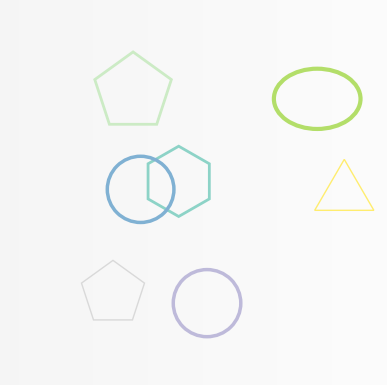[{"shape": "hexagon", "thickness": 2, "radius": 0.46, "center": [0.461, 0.529]}, {"shape": "circle", "thickness": 2.5, "radius": 0.44, "center": [0.534, 0.213]}, {"shape": "circle", "thickness": 2.5, "radius": 0.43, "center": [0.363, 0.508]}, {"shape": "oval", "thickness": 3, "radius": 0.56, "center": [0.819, 0.743]}, {"shape": "pentagon", "thickness": 1, "radius": 0.43, "center": [0.292, 0.238]}, {"shape": "pentagon", "thickness": 2, "radius": 0.52, "center": [0.343, 0.761]}, {"shape": "triangle", "thickness": 1, "radius": 0.44, "center": [0.888, 0.498]}]